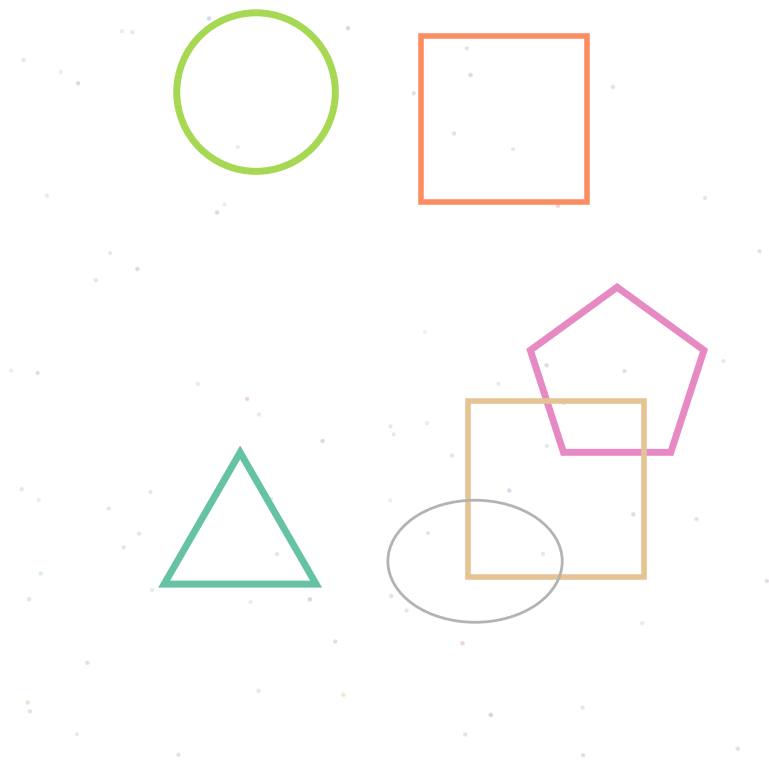[{"shape": "triangle", "thickness": 2.5, "radius": 0.57, "center": [0.312, 0.298]}, {"shape": "square", "thickness": 2, "radius": 0.54, "center": [0.655, 0.846]}, {"shape": "pentagon", "thickness": 2.5, "radius": 0.59, "center": [0.801, 0.508]}, {"shape": "circle", "thickness": 2.5, "radius": 0.51, "center": [0.333, 0.88]}, {"shape": "square", "thickness": 2, "radius": 0.57, "center": [0.722, 0.365]}, {"shape": "oval", "thickness": 1, "radius": 0.57, "center": [0.617, 0.271]}]